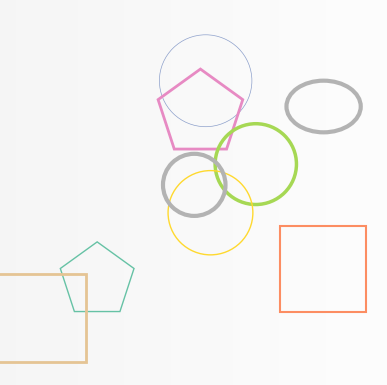[{"shape": "pentagon", "thickness": 1, "radius": 0.5, "center": [0.251, 0.272]}, {"shape": "square", "thickness": 1.5, "radius": 0.56, "center": [0.833, 0.301]}, {"shape": "circle", "thickness": 0.5, "radius": 0.6, "center": [0.531, 0.79]}, {"shape": "pentagon", "thickness": 2, "radius": 0.57, "center": [0.517, 0.706]}, {"shape": "circle", "thickness": 2.5, "radius": 0.52, "center": [0.66, 0.574]}, {"shape": "circle", "thickness": 1, "radius": 0.55, "center": [0.543, 0.447]}, {"shape": "square", "thickness": 2, "radius": 0.57, "center": [0.109, 0.174]}, {"shape": "circle", "thickness": 3, "radius": 0.4, "center": [0.501, 0.52]}, {"shape": "oval", "thickness": 3, "radius": 0.48, "center": [0.835, 0.723]}]